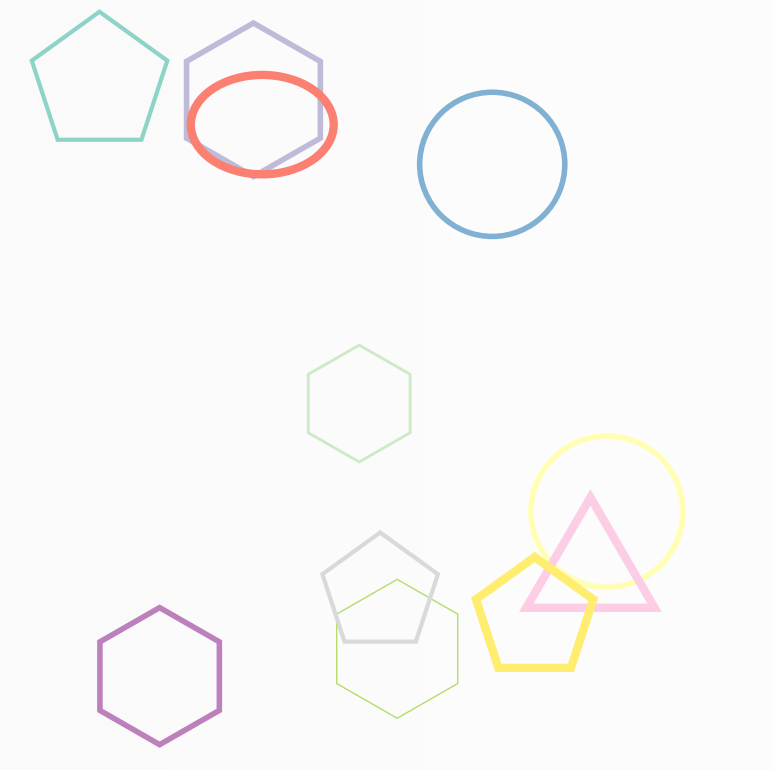[{"shape": "pentagon", "thickness": 1.5, "radius": 0.46, "center": [0.128, 0.893]}, {"shape": "circle", "thickness": 2, "radius": 0.49, "center": [0.783, 0.336]}, {"shape": "hexagon", "thickness": 2, "radius": 0.5, "center": [0.327, 0.87]}, {"shape": "oval", "thickness": 3, "radius": 0.46, "center": [0.338, 0.838]}, {"shape": "circle", "thickness": 2, "radius": 0.47, "center": [0.635, 0.787]}, {"shape": "hexagon", "thickness": 0.5, "radius": 0.45, "center": [0.513, 0.157]}, {"shape": "triangle", "thickness": 3, "radius": 0.48, "center": [0.762, 0.258]}, {"shape": "pentagon", "thickness": 1.5, "radius": 0.39, "center": [0.491, 0.23]}, {"shape": "hexagon", "thickness": 2, "radius": 0.44, "center": [0.206, 0.122]}, {"shape": "hexagon", "thickness": 1, "radius": 0.38, "center": [0.463, 0.476]}, {"shape": "pentagon", "thickness": 3, "radius": 0.4, "center": [0.69, 0.197]}]